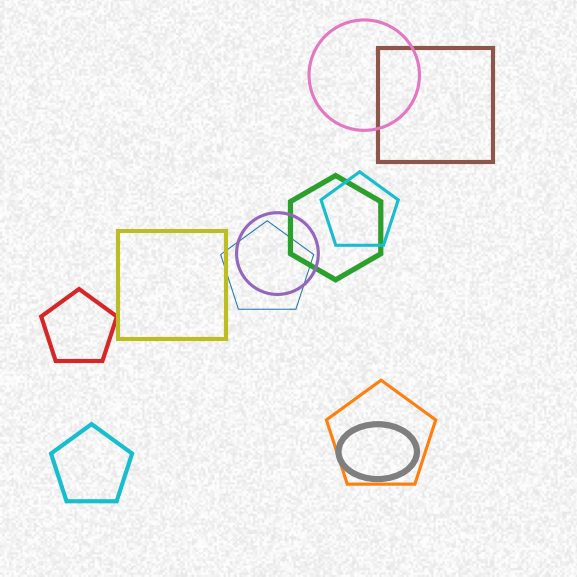[{"shape": "pentagon", "thickness": 0.5, "radius": 0.42, "center": [0.463, 0.532]}, {"shape": "pentagon", "thickness": 1.5, "radius": 0.5, "center": [0.66, 0.241]}, {"shape": "hexagon", "thickness": 2.5, "radius": 0.45, "center": [0.581, 0.605]}, {"shape": "pentagon", "thickness": 2, "radius": 0.34, "center": [0.137, 0.43]}, {"shape": "circle", "thickness": 1.5, "radius": 0.35, "center": [0.48, 0.56]}, {"shape": "square", "thickness": 2, "radius": 0.5, "center": [0.755, 0.817]}, {"shape": "circle", "thickness": 1.5, "radius": 0.48, "center": [0.631, 0.869]}, {"shape": "oval", "thickness": 3, "radius": 0.34, "center": [0.654, 0.217]}, {"shape": "square", "thickness": 2, "radius": 0.47, "center": [0.297, 0.505]}, {"shape": "pentagon", "thickness": 2, "radius": 0.37, "center": [0.159, 0.191]}, {"shape": "pentagon", "thickness": 1.5, "radius": 0.35, "center": [0.623, 0.631]}]